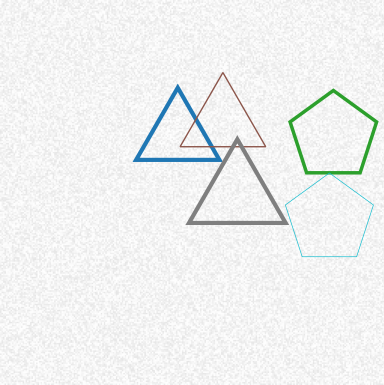[{"shape": "triangle", "thickness": 3, "radius": 0.62, "center": [0.462, 0.647]}, {"shape": "pentagon", "thickness": 2.5, "radius": 0.59, "center": [0.866, 0.647]}, {"shape": "triangle", "thickness": 1, "radius": 0.64, "center": [0.579, 0.683]}, {"shape": "triangle", "thickness": 3, "radius": 0.72, "center": [0.616, 0.493]}, {"shape": "pentagon", "thickness": 0.5, "radius": 0.6, "center": [0.856, 0.43]}]